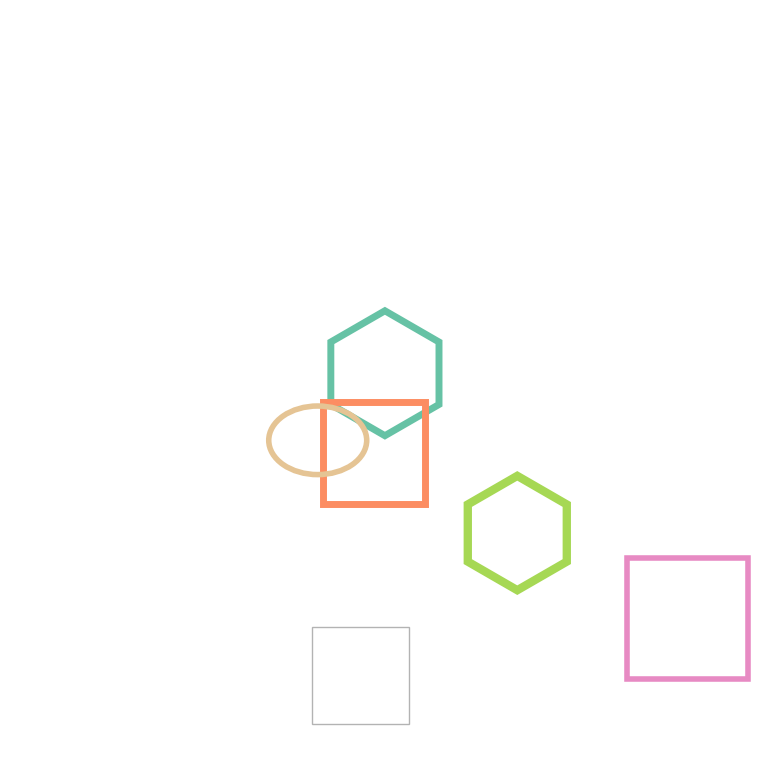[{"shape": "hexagon", "thickness": 2.5, "radius": 0.41, "center": [0.5, 0.515]}, {"shape": "square", "thickness": 2.5, "radius": 0.33, "center": [0.486, 0.412]}, {"shape": "square", "thickness": 2, "radius": 0.39, "center": [0.893, 0.197]}, {"shape": "hexagon", "thickness": 3, "radius": 0.37, "center": [0.672, 0.308]}, {"shape": "oval", "thickness": 2, "radius": 0.32, "center": [0.413, 0.428]}, {"shape": "square", "thickness": 0.5, "radius": 0.31, "center": [0.468, 0.123]}]